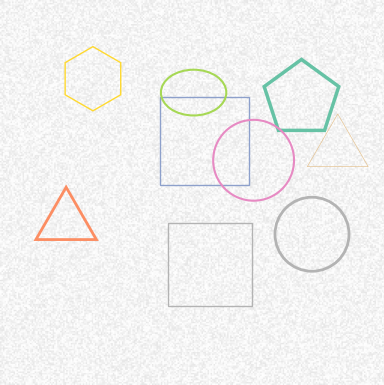[{"shape": "pentagon", "thickness": 2.5, "radius": 0.51, "center": [0.783, 0.744]}, {"shape": "triangle", "thickness": 2, "radius": 0.45, "center": [0.172, 0.423]}, {"shape": "square", "thickness": 1, "radius": 0.57, "center": [0.532, 0.633]}, {"shape": "circle", "thickness": 1.5, "radius": 0.53, "center": [0.659, 0.584]}, {"shape": "oval", "thickness": 1.5, "radius": 0.42, "center": [0.503, 0.76]}, {"shape": "hexagon", "thickness": 1, "radius": 0.42, "center": [0.241, 0.796]}, {"shape": "triangle", "thickness": 0.5, "radius": 0.46, "center": [0.877, 0.613]}, {"shape": "square", "thickness": 1, "radius": 0.54, "center": [0.545, 0.314]}, {"shape": "circle", "thickness": 2, "radius": 0.48, "center": [0.81, 0.392]}]